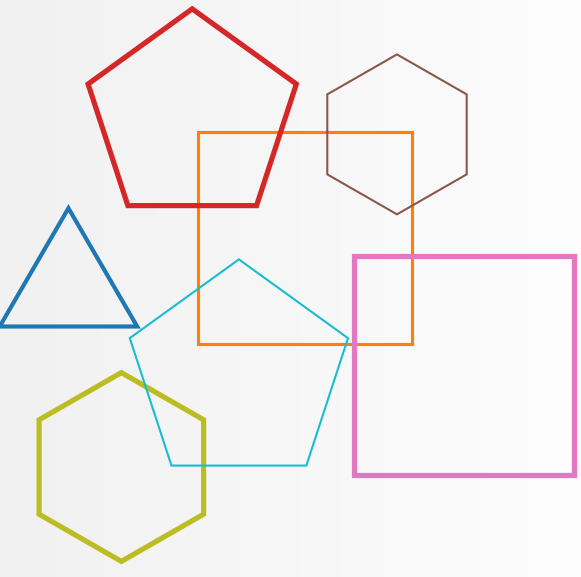[{"shape": "triangle", "thickness": 2, "radius": 0.68, "center": [0.118, 0.502]}, {"shape": "square", "thickness": 1.5, "radius": 0.92, "center": [0.525, 0.587]}, {"shape": "pentagon", "thickness": 2.5, "radius": 0.94, "center": [0.331, 0.795]}, {"shape": "hexagon", "thickness": 1, "radius": 0.69, "center": [0.683, 0.766]}, {"shape": "square", "thickness": 2.5, "radius": 0.95, "center": [0.798, 0.366]}, {"shape": "hexagon", "thickness": 2.5, "radius": 0.82, "center": [0.209, 0.19]}, {"shape": "pentagon", "thickness": 1, "radius": 0.99, "center": [0.411, 0.353]}]